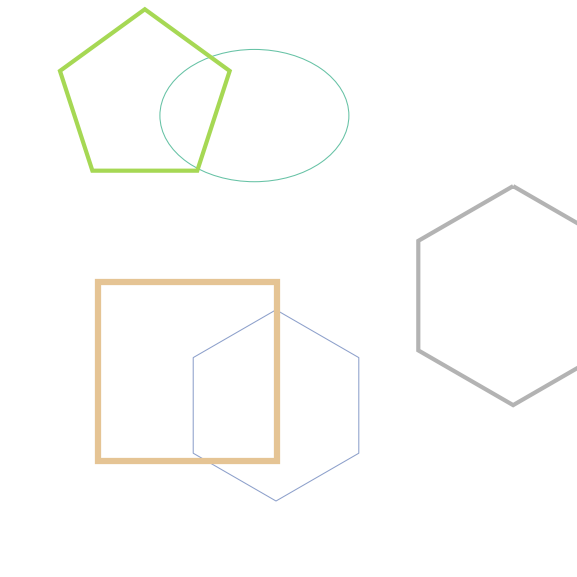[{"shape": "oval", "thickness": 0.5, "radius": 0.82, "center": [0.441, 0.799]}, {"shape": "hexagon", "thickness": 0.5, "radius": 0.83, "center": [0.478, 0.297]}, {"shape": "pentagon", "thickness": 2, "radius": 0.77, "center": [0.251, 0.829]}, {"shape": "square", "thickness": 3, "radius": 0.78, "center": [0.325, 0.356]}, {"shape": "hexagon", "thickness": 2, "radius": 0.95, "center": [0.889, 0.487]}]